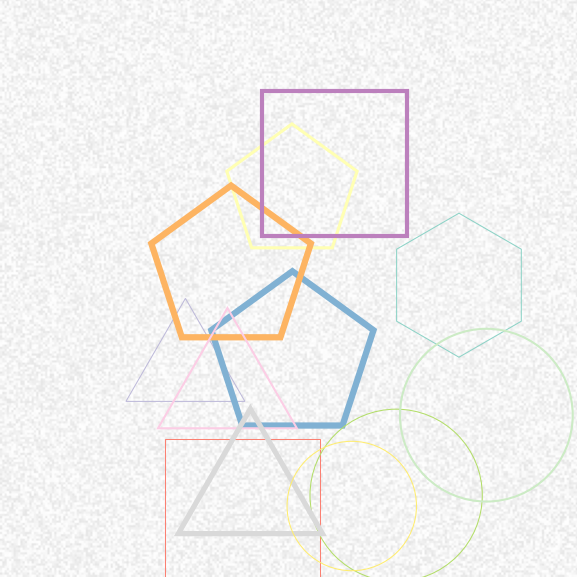[{"shape": "hexagon", "thickness": 0.5, "radius": 0.62, "center": [0.795, 0.505]}, {"shape": "pentagon", "thickness": 1.5, "radius": 0.59, "center": [0.506, 0.666]}, {"shape": "triangle", "thickness": 0.5, "radius": 0.59, "center": [0.321, 0.364]}, {"shape": "square", "thickness": 0.5, "radius": 0.67, "center": [0.42, 0.104]}, {"shape": "pentagon", "thickness": 3, "radius": 0.74, "center": [0.506, 0.382]}, {"shape": "pentagon", "thickness": 3, "radius": 0.73, "center": [0.4, 0.533]}, {"shape": "circle", "thickness": 0.5, "radius": 0.75, "center": [0.686, 0.141]}, {"shape": "triangle", "thickness": 1, "radius": 0.69, "center": [0.394, 0.327]}, {"shape": "triangle", "thickness": 2.5, "radius": 0.72, "center": [0.434, 0.147]}, {"shape": "square", "thickness": 2, "radius": 0.63, "center": [0.579, 0.716]}, {"shape": "circle", "thickness": 1, "radius": 0.75, "center": [0.842, 0.28]}, {"shape": "circle", "thickness": 0.5, "radius": 0.56, "center": [0.609, 0.123]}]